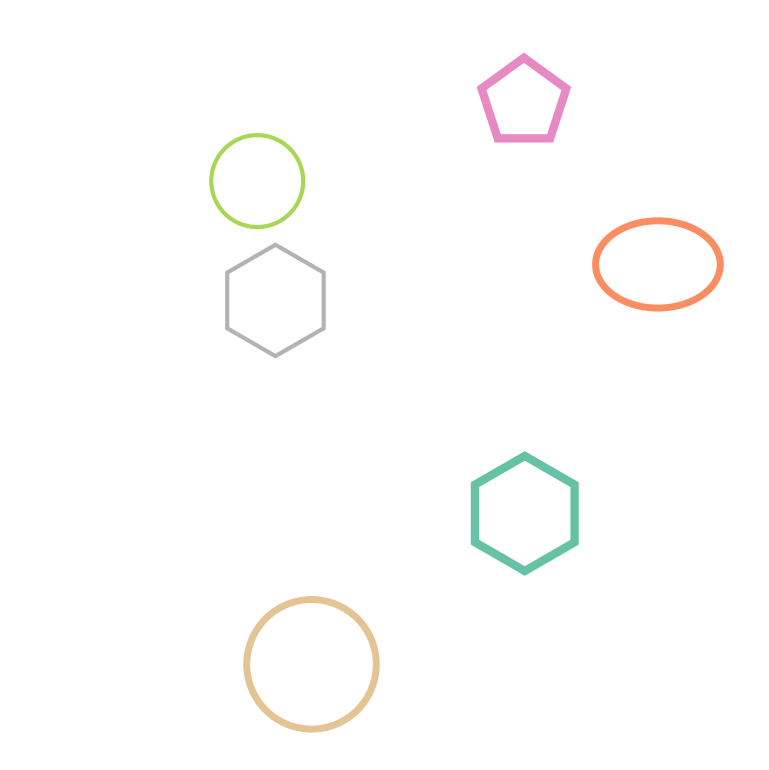[{"shape": "hexagon", "thickness": 3, "radius": 0.37, "center": [0.682, 0.333]}, {"shape": "oval", "thickness": 2.5, "radius": 0.4, "center": [0.854, 0.657]}, {"shape": "pentagon", "thickness": 3, "radius": 0.29, "center": [0.68, 0.867]}, {"shape": "circle", "thickness": 1.5, "radius": 0.3, "center": [0.334, 0.765]}, {"shape": "circle", "thickness": 2.5, "radius": 0.42, "center": [0.405, 0.137]}, {"shape": "hexagon", "thickness": 1.5, "radius": 0.36, "center": [0.358, 0.61]}]